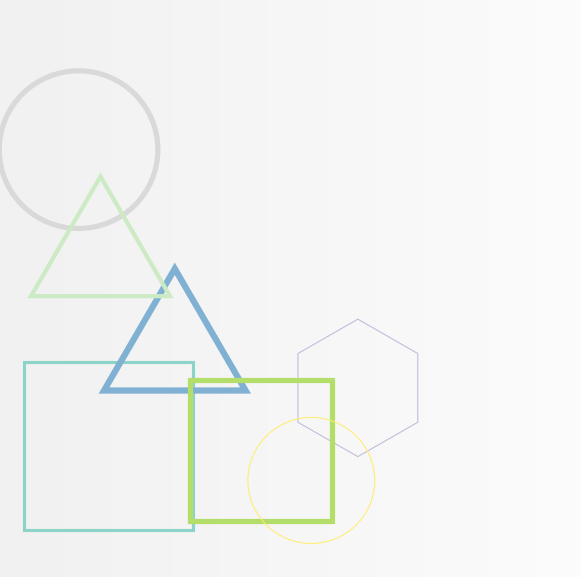[{"shape": "square", "thickness": 1.5, "radius": 0.73, "center": [0.187, 0.227]}, {"shape": "hexagon", "thickness": 0.5, "radius": 0.6, "center": [0.616, 0.327]}, {"shape": "triangle", "thickness": 3, "radius": 0.7, "center": [0.301, 0.393]}, {"shape": "square", "thickness": 2.5, "radius": 0.61, "center": [0.449, 0.219]}, {"shape": "circle", "thickness": 2.5, "radius": 0.68, "center": [0.135, 0.74]}, {"shape": "triangle", "thickness": 2, "radius": 0.69, "center": [0.173, 0.555]}, {"shape": "circle", "thickness": 0.5, "radius": 0.55, "center": [0.536, 0.167]}]